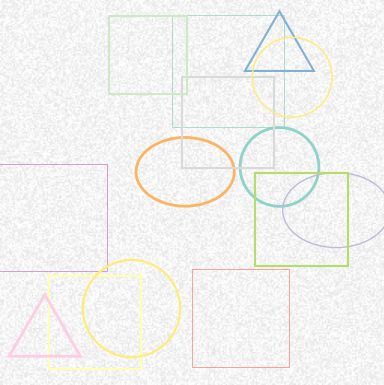[{"shape": "square", "thickness": 0.5, "radius": 0.73, "center": [0.593, 0.815]}, {"shape": "circle", "thickness": 2, "radius": 0.51, "center": [0.726, 0.566]}, {"shape": "square", "thickness": 1.5, "radius": 0.6, "center": [0.247, 0.162]}, {"shape": "oval", "thickness": 1, "radius": 0.7, "center": [0.873, 0.454]}, {"shape": "square", "thickness": 0.5, "radius": 0.63, "center": [0.624, 0.174]}, {"shape": "triangle", "thickness": 1.5, "radius": 0.52, "center": [0.726, 0.867]}, {"shape": "oval", "thickness": 2, "radius": 0.64, "center": [0.481, 0.554]}, {"shape": "square", "thickness": 1.5, "radius": 0.61, "center": [0.783, 0.43]}, {"shape": "triangle", "thickness": 2, "radius": 0.53, "center": [0.116, 0.128]}, {"shape": "square", "thickness": 1.5, "radius": 0.59, "center": [0.592, 0.681]}, {"shape": "square", "thickness": 0.5, "radius": 0.7, "center": [0.138, 0.435]}, {"shape": "square", "thickness": 1.5, "radius": 0.51, "center": [0.384, 0.858]}, {"shape": "circle", "thickness": 1, "radius": 0.52, "center": [0.759, 0.8]}, {"shape": "circle", "thickness": 1.5, "radius": 0.63, "center": [0.342, 0.199]}]